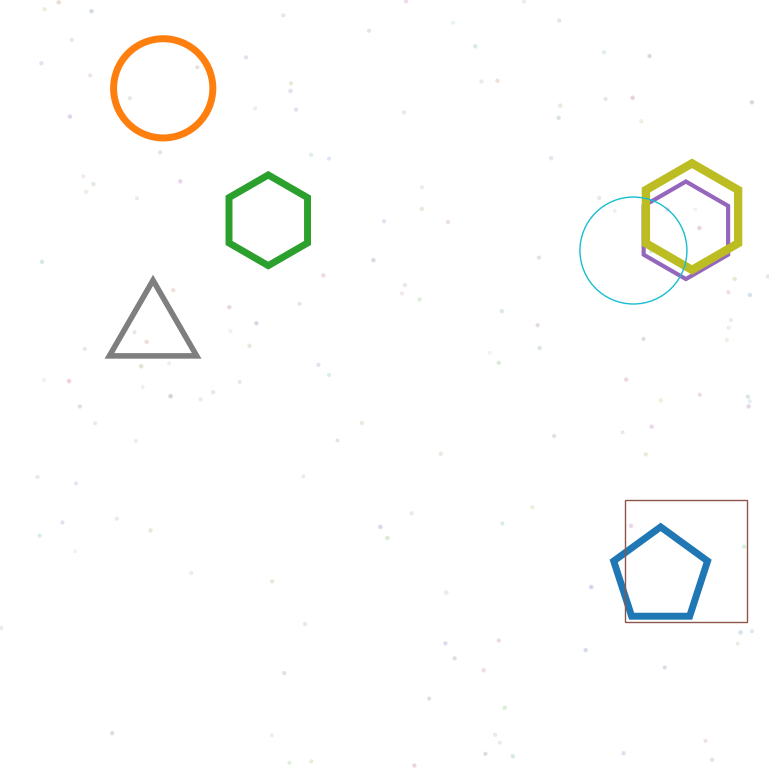[{"shape": "pentagon", "thickness": 2.5, "radius": 0.32, "center": [0.858, 0.252]}, {"shape": "circle", "thickness": 2.5, "radius": 0.32, "center": [0.212, 0.885]}, {"shape": "hexagon", "thickness": 2.5, "radius": 0.29, "center": [0.348, 0.714]}, {"shape": "hexagon", "thickness": 1.5, "radius": 0.32, "center": [0.891, 0.701]}, {"shape": "square", "thickness": 0.5, "radius": 0.4, "center": [0.891, 0.272]}, {"shape": "triangle", "thickness": 2, "radius": 0.33, "center": [0.199, 0.571]}, {"shape": "hexagon", "thickness": 3, "radius": 0.35, "center": [0.899, 0.719]}, {"shape": "circle", "thickness": 0.5, "radius": 0.35, "center": [0.823, 0.675]}]